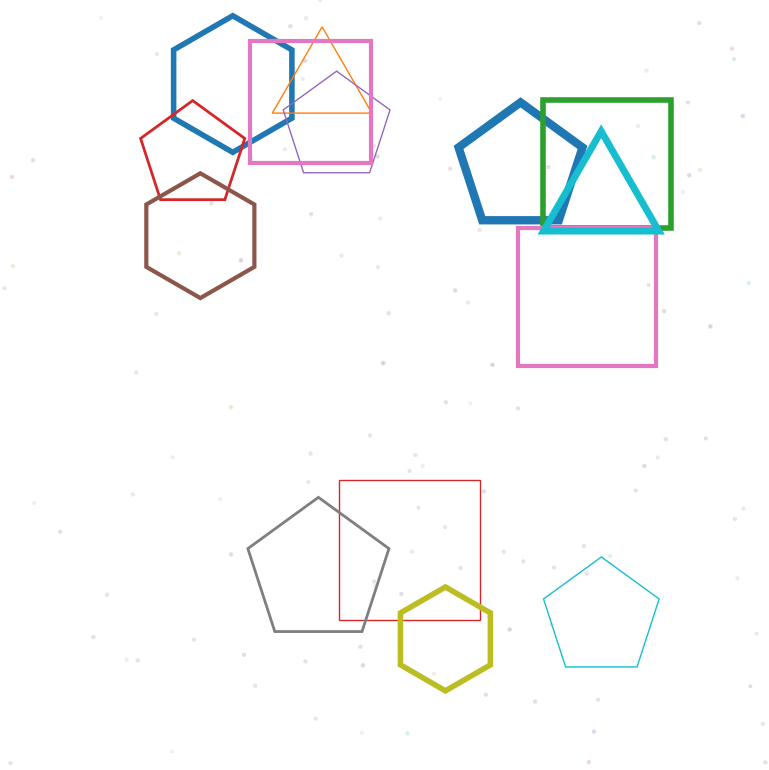[{"shape": "pentagon", "thickness": 3, "radius": 0.42, "center": [0.676, 0.782]}, {"shape": "hexagon", "thickness": 2, "radius": 0.44, "center": [0.302, 0.891]}, {"shape": "triangle", "thickness": 0.5, "radius": 0.37, "center": [0.418, 0.89]}, {"shape": "square", "thickness": 2, "radius": 0.41, "center": [0.789, 0.787]}, {"shape": "pentagon", "thickness": 1, "radius": 0.36, "center": [0.25, 0.798]}, {"shape": "square", "thickness": 0.5, "radius": 0.46, "center": [0.532, 0.286]}, {"shape": "pentagon", "thickness": 0.5, "radius": 0.36, "center": [0.437, 0.835]}, {"shape": "hexagon", "thickness": 1.5, "radius": 0.41, "center": [0.26, 0.694]}, {"shape": "square", "thickness": 1.5, "radius": 0.45, "center": [0.762, 0.614]}, {"shape": "square", "thickness": 1.5, "radius": 0.39, "center": [0.403, 0.868]}, {"shape": "pentagon", "thickness": 1, "radius": 0.48, "center": [0.414, 0.258]}, {"shape": "hexagon", "thickness": 2, "radius": 0.34, "center": [0.578, 0.17]}, {"shape": "triangle", "thickness": 2.5, "radius": 0.43, "center": [0.781, 0.743]}, {"shape": "pentagon", "thickness": 0.5, "radius": 0.39, "center": [0.781, 0.198]}]